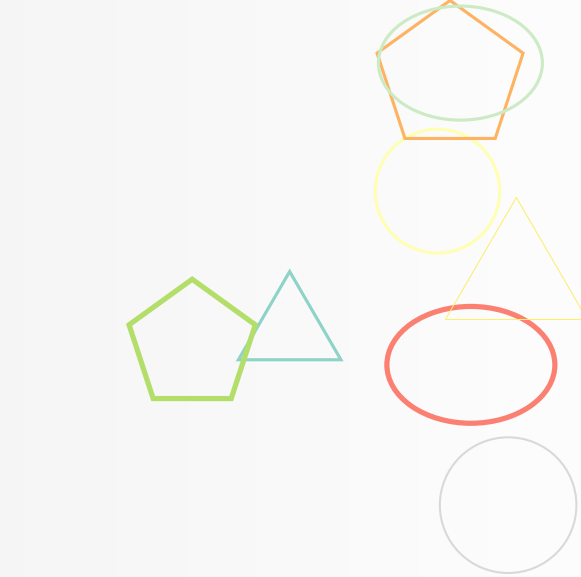[{"shape": "triangle", "thickness": 1.5, "radius": 0.51, "center": [0.498, 0.427]}, {"shape": "circle", "thickness": 1.5, "radius": 0.54, "center": [0.753, 0.668]}, {"shape": "oval", "thickness": 2.5, "radius": 0.72, "center": [0.81, 0.367]}, {"shape": "pentagon", "thickness": 1.5, "radius": 0.66, "center": [0.774, 0.866]}, {"shape": "pentagon", "thickness": 2.5, "radius": 0.57, "center": [0.331, 0.401]}, {"shape": "circle", "thickness": 1, "radius": 0.59, "center": [0.874, 0.124]}, {"shape": "oval", "thickness": 1.5, "radius": 0.71, "center": [0.792, 0.89]}, {"shape": "triangle", "thickness": 0.5, "radius": 0.7, "center": [0.888, 0.516]}]